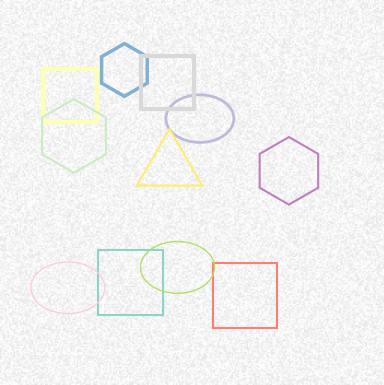[{"shape": "square", "thickness": 1.5, "radius": 0.42, "center": [0.338, 0.267]}, {"shape": "square", "thickness": 3, "radius": 0.35, "center": [0.182, 0.752]}, {"shape": "oval", "thickness": 2, "radius": 0.44, "center": [0.519, 0.692]}, {"shape": "square", "thickness": 1.5, "radius": 0.42, "center": [0.637, 0.232]}, {"shape": "hexagon", "thickness": 2.5, "radius": 0.34, "center": [0.323, 0.818]}, {"shape": "oval", "thickness": 1, "radius": 0.48, "center": [0.461, 0.305]}, {"shape": "oval", "thickness": 1, "radius": 0.48, "center": [0.176, 0.253]}, {"shape": "square", "thickness": 3, "radius": 0.34, "center": [0.436, 0.785]}, {"shape": "hexagon", "thickness": 1.5, "radius": 0.44, "center": [0.75, 0.556]}, {"shape": "hexagon", "thickness": 1.5, "radius": 0.48, "center": [0.192, 0.647]}, {"shape": "triangle", "thickness": 1.5, "radius": 0.49, "center": [0.44, 0.567]}]